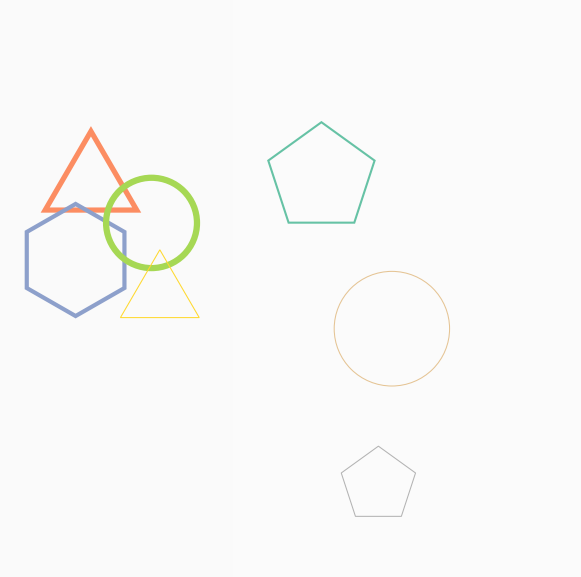[{"shape": "pentagon", "thickness": 1, "radius": 0.48, "center": [0.553, 0.691]}, {"shape": "triangle", "thickness": 2.5, "radius": 0.45, "center": [0.156, 0.681]}, {"shape": "hexagon", "thickness": 2, "radius": 0.49, "center": [0.13, 0.549]}, {"shape": "circle", "thickness": 3, "radius": 0.39, "center": [0.261, 0.613]}, {"shape": "triangle", "thickness": 0.5, "radius": 0.39, "center": [0.275, 0.488]}, {"shape": "circle", "thickness": 0.5, "radius": 0.5, "center": [0.674, 0.43]}, {"shape": "pentagon", "thickness": 0.5, "radius": 0.34, "center": [0.651, 0.159]}]